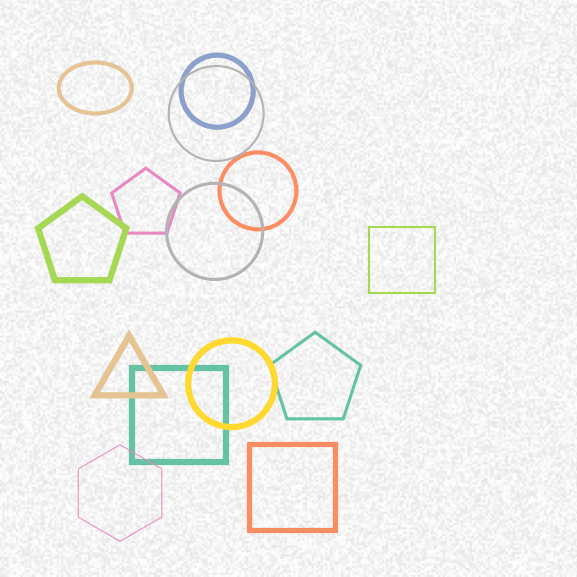[{"shape": "pentagon", "thickness": 1.5, "radius": 0.41, "center": [0.546, 0.341]}, {"shape": "square", "thickness": 3, "radius": 0.41, "center": [0.311, 0.28]}, {"shape": "circle", "thickness": 2, "radius": 0.33, "center": [0.447, 0.669]}, {"shape": "square", "thickness": 2.5, "radius": 0.37, "center": [0.505, 0.156]}, {"shape": "circle", "thickness": 2.5, "radius": 0.31, "center": [0.376, 0.841]}, {"shape": "pentagon", "thickness": 1.5, "radius": 0.31, "center": [0.253, 0.646]}, {"shape": "hexagon", "thickness": 0.5, "radius": 0.42, "center": [0.208, 0.145]}, {"shape": "square", "thickness": 1, "radius": 0.29, "center": [0.696, 0.55]}, {"shape": "pentagon", "thickness": 3, "radius": 0.4, "center": [0.142, 0.579]}, {"shape": "circle", "thickness": 3, "radius": 0.38, "center": [0.401, 0.335]}, {"shape": "triangle", "thickness": 3, "radius": 0.34, "center": [0.224, 0.349]}, {"shape": "oval", "thickness": 2, "radius": 0.32, "center": [0.165, 0.847]}, {"shape": "circle", "thickness": 1.5, "radius": 0.42, "center": [0.372, 0.598]}, {"shape": "circle", "thickness": 1, "radius": 0.41, "center": [0.374, 0.803]}]